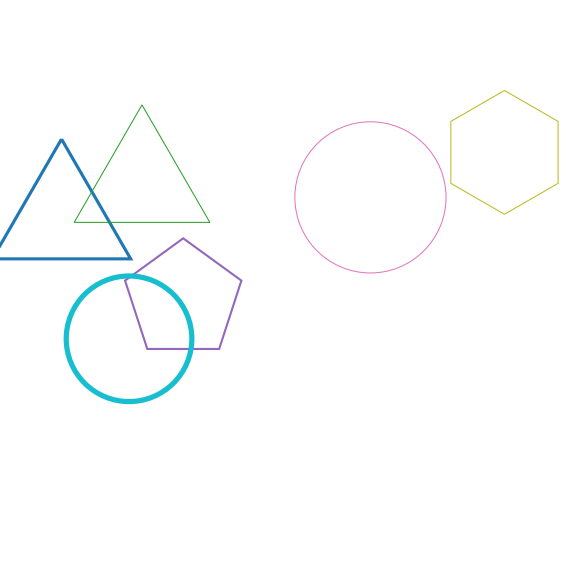[{"shape": "triangle", "thickness": 1.5, "radius": 0.69, "center": [0.107, 0.62]}, {"shape": "triangle", "thickness": 0.5, "radius": 0.68, "center": [0.246, 0.682]}, {"shape": "pentagon", "thickness": 1, "radius": 0.53, "center": [0.317, 0.481]}, {"shape": "circle", "thickness": 0.5, "radius": 0.65, "center": [0.641, 0.657]}, {"shape": "hexagon", "thickness": 0.5, "radius": 0.54, "center": [0.874, 0.735]}, {"shape": "circle", "thickness": 2.5, "radius": 0.54, "center": [0.223, 0.413]}]